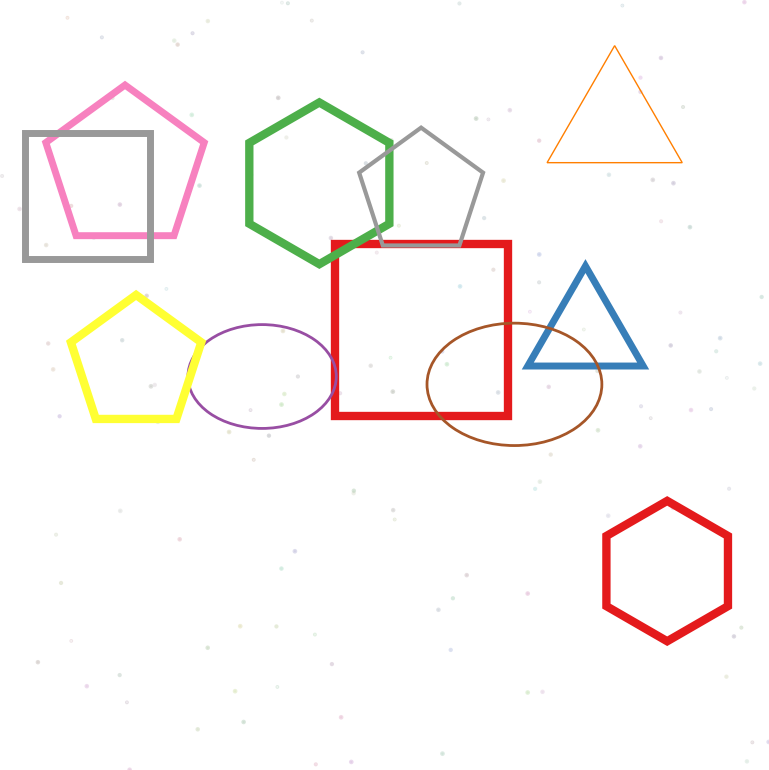[{"shape": "square", "thickness": 3, "radius": 0.56, "center": [0.547, 0.572]}, {"shape": "hexagon", "thickness": 3, "radius": 0.46, "center": [0.866, 0.258]}, {"shape": "triangle", "thickness": 2.5, "radius": 0.43, "center": [0.76, 0.568]}, {"shape": "hexagon", "thickness": 3, "radius": 0.53, "center": [0.415, 0.762]}, {"shape": "oval", "thickness": 1, "radius": 0.48, "center": [0.34, 0.511]}, {"shape": "triangle", "thickness": 0.5, "radius": 0.51, "center": [0.798, 0.839]}, {"shape": "pentagon", "thickness": 3, "radius": 0.45, "center": [0.177, 0.528]}, {"shape": "oval", "thickness": 1, "radius": 0.57, "center": [0.668, 0.501]}, {"shape": "pentagon", "thickness": 2.5, "radius": 0.54, "center": [0.162, 0.781]}, {"shape": "square", "thickness": 2.5, "radius": 0.41, "center": [0.113, 0.746]}, {"shape": "pentagon", "thickness": 1.5, "radius": 0.42, "center": [0.547, 0.75]}]